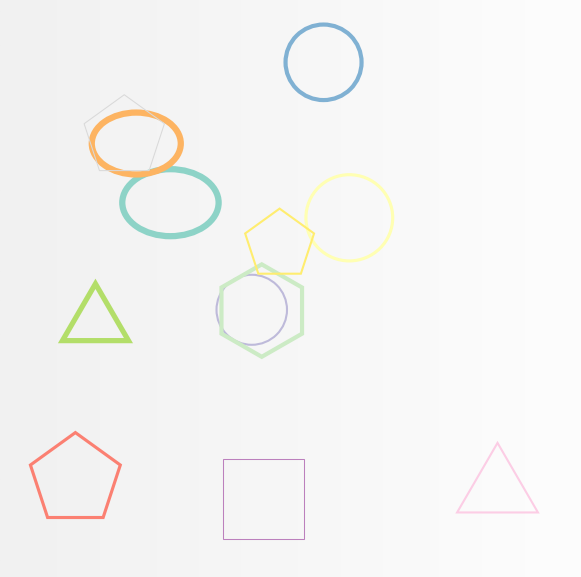[{"shape": "oval", "thickness": 3, "radius": 0.41, "center": [0.293, 0.648]}, {"shape": "circle", "thickness": 1.5, "radius": 0.37, "center": [0.601, 0.622]}, {"shape": "circle", "thickness": 1, "radius": 0.3, "center": [0.433, 0.463]}, {"shape": "pentagon", "thickness": 1.5, "radius": 0.41, "center": [0.13, 0.169]}, {"shape": "circle", "thickness": 2, "radius": 0.33, "center": [0.557, 0.891]}, {"shape": "oval", "thickness": 3, "radius": 0.38, "center": [0.234, 0.751]}, {"shape": "triangle", "thickness": 2.5, "radius": 0.33, "center": [0.164, 0.442]}, {"shape": "triangle", "thickness": 1, "radius": 0.4, "center": [0.856, 0.152]}, {"shape": "pentagon", "thickness": 0.5, "radius": 0.36, "center": [0.214, 0.762]}, {"shape": "square", "thickness": 0.5, "radius": 0.35, "center": [0.453, 0.135]}, {"shape": "hexagon", "thickness": 2, "radius": 0.4, "center": [0.45, 0.461]}, {"shape": "pentagon", "thickness": 1, "radius": 0.31, "center": [0.481, 0.576]}]